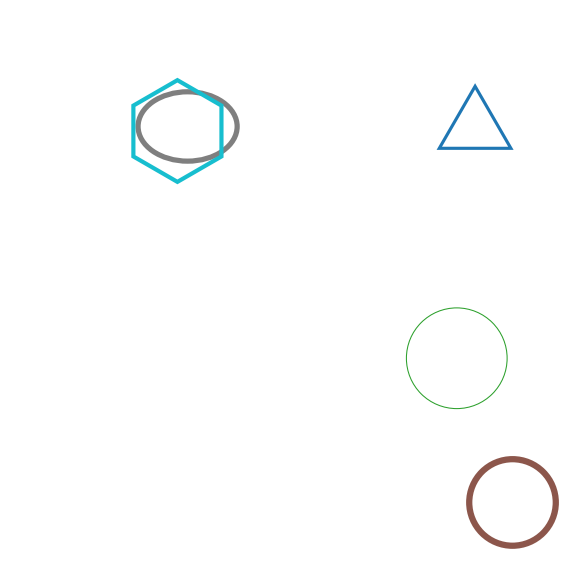[{"shape": "triangle", "thickness": 1.5, "radius": 0.36, "center": [0.823, 0.778]}, {"shape": "circle", "thickness": 0.5, "radius": 0.44, "center": [0.791, 0.379]}, {"shape": "circle", "thickness": 3, "radius": 0.37, "center": [0.887, 0.129]}, {"shape": "oval", "thickness": 2.5, "radius": 0.43, "center": [0.325, 0.78]}, {"shape": "hexagon", "thickness": 2, "radius": 0.44, "center": [0.307, 0.772]}]